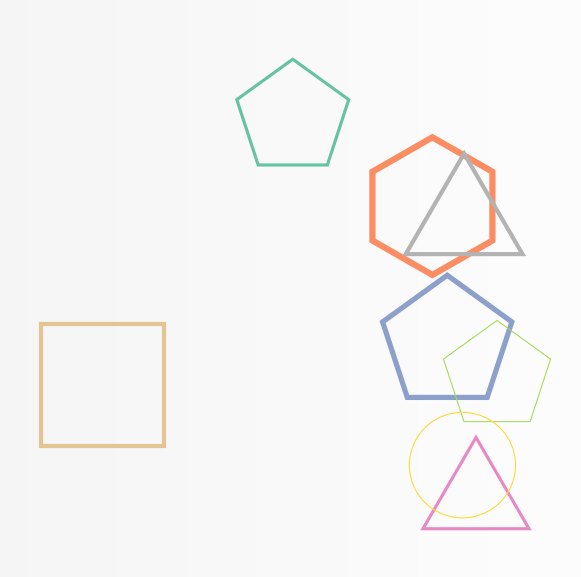[{"shape": "pentagon", "thickness": 1.5, "radius": 0.51, "center": [0.504, 0.795]}, {"shape": "hexagon", "thickness": 3, "radius": 0.6, "center": [0.744, 0.642]}, {"shape": "pentagon", "thickness": 2.5, "radius": 0.58, "center": [0.769, 0.406]}, {"shape": "triangle", "thickness": 1.5, "radius": 0.53, "center": [0.819, 0.136]}, {"shape": "pentagon", "thickness": 0.5, "radius": 0.48, "center": [0.855, 0.347]}, {"shape": "circle", "thickness": 0.5, "radius": 0.46, "center": [0.796, 0.194]}, {"shape": "square", "thickness": 2, "radius": 0.53, "center": [0.176, 0.333]}, {"shape": "triangle", "thickness": 2, "radius": 0.58, "center": [0.798, 0.617]}]